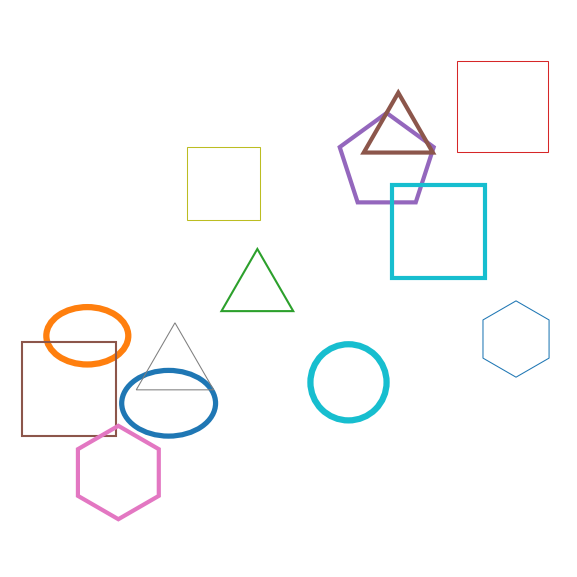[{"shape": "oval", "thickness": 2.5, "radius": 0.41, "center": [0.292, 0.301]}, {"shape": "hexagon", "thickness": 0.5, "radius": 0.33, "center": [0.894, 0.412]}, {"shape": "oval", "thickness": 3, "radius": 0.35, "center": [0.151, 0.418]}, {"shape": "triangle", "thickness": 1, "radius": 0.36, "center": [0.446, 0.496]}, {"shape": "square", "thickness": 0.5, "radius": 0.4, "center": [0.87, 0.815]}, {"shape": "pentagon", "thickness": 2, "radius": 0.43, "center": [0.67, 0.718]}, {"shape": "triangle", "thickness": 2, "radius": 0.35, "center": [0.69, 0.769]}, {"shape": "square", "thickness": 1, "radius": 0.41, "center": [0.12, 0.325]}, {"shape": "hexagon", "thickness": 2, "radius": 0.4, "center": [0.205, 0.181]}, {"shape": "triangle", "thickness": 0.5, "radius": 0.39, "center": [0.303, 0.363]}, {"shape": "square", "thickness": 0.5, "radius": 0.32, "center": [0.387, 0.681]}, {"shape": "square", "thickness": 2, "radius": 0.4, "center": [0.76, 0.598]}, {"shape": "circle", "thickness": 3, "radius": 0.33, "center": [0.603, 0.337]}]